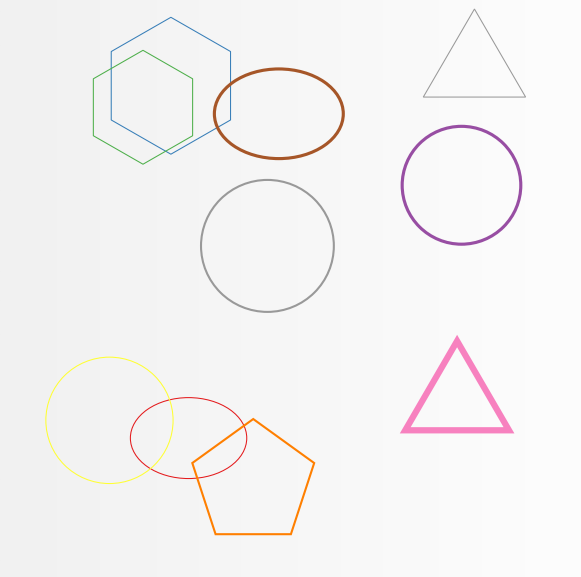[{"shape": "oval", "thickness": 0.5, "radius": 0.5, "center": [0.324, 0.241]}, {"shape": "hexagon", "thickness": 0.5, "radius": 0.59, "center": [0.294, 0.851]}, {"shape": "hexagon", "thickness": 0.5, "radius": 0.49, "center": [0.246, 0.813]}, {"shape": "circle", "thickness": 1.5, "radius": 0.51, "center": [0.794, 0.678]}, {"shape": "pentagon", "thickness": 1, "radius": 0.55, "center": [0.436, 0.163]}, {"shape": "circle", "thickness": 0.5, "radius": 0.55, "center": [0.188, 0.271]}, {"shape": "oval", "thickness": 1.5, "radius": 0.55, "center": [0.48, 0.802]}, {"shape": "triangle", "thickness": 3, "radius": 0.52, "center": [0.786, 0.306]}, {"shape": "circle", "thickness": 1, "radius": 0.57, "center": [0.46, 0.573]}, {"shape": "triangle", "thickness": 0.5, "radius": 0.51, "center": [0.816, 0.882]}]